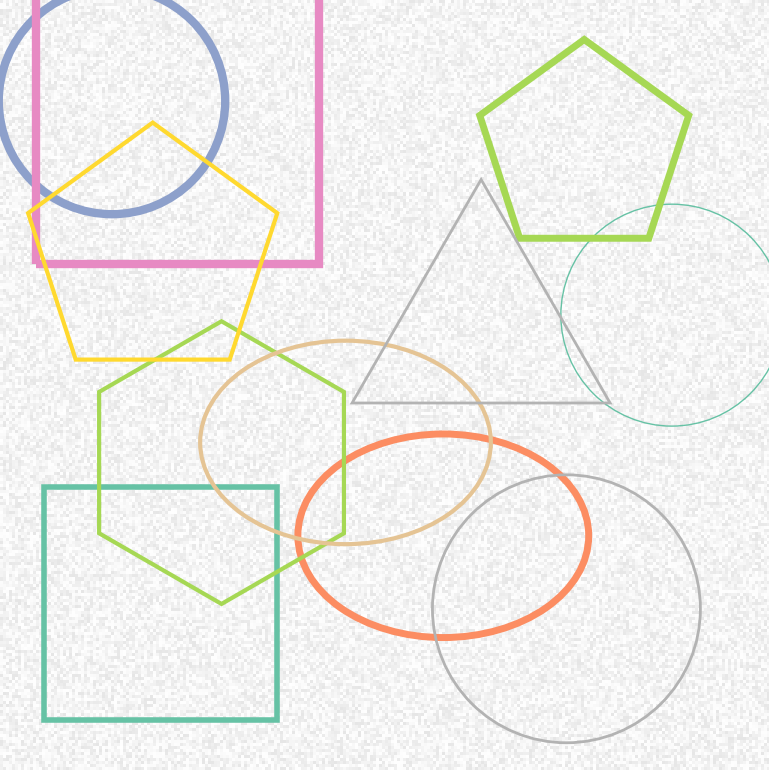[{"shape": "square", "thickness": 2, "radius": 0.76, "center": [0.209, 0.216]}, {"shape": "circle", "thickness": 0.5, "radius": 0.72, "center": [0.872, 0.591]}, {"shape": "oval", "thickness": 2.5, "radius": 0.94, "center": [0.576, 0.304]}, {"shape": "circle", "thickness": 3, "radius": 0.74, "center": [0.145, 0.869]}, {"shape": "square", "thickness": 3, "radius": 0.92, "center": [0.231, 0.84]}, {"shape": "hexagon", "thickness": 1.5, "radius": 0.92, "center": [0.288, 0.399]}, {"shape": "pentagon", "thickness": 2.5, "radius": 0.71, "center": [0.759, 0.806]}, {"shape": "pentagon", "thickness": 1.5, "radius": 0.85, "center": [0.198, 0.671]}, {"shape": "oval", "thickness": 1.5, "radius": 0.94, "center": [0.449, 0.425]}, {"shape": "triangle", "thickness": 1, "radius": 0.97, "center": [0.625, 0.573]}, {"shape": "circle", "thickness": 1, "radius": 0.87, "center": [0.736, 0.209]}]